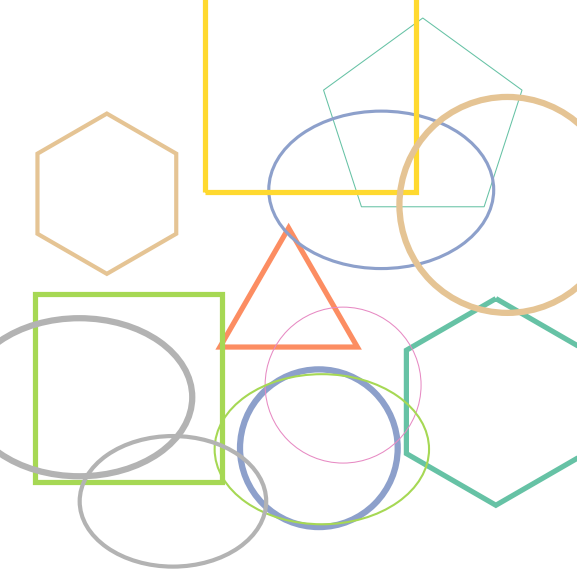[{"shape": "pentagon", "thickness": 0.5, "radius": 0.9, "center": [0.732, 0.787]}, {"shape": "hexagon", "thickness": 2.5, "radius": 0.89, "center": [0.859, 0.303]}, {"shape": "triangle", "thickness": 2.5, "radius": 0.69, "center": [0.5, 0.467]}, {"shape": "oval", "thickness": 1.5, "radius": 0.97, "center": [0.66, 0.67]}, {"shape": "circle", "thickness": 3, "radius": 0.68, "center": [0.552, 0.223]}, {"shape": "circle", "thickness": 0.5, "radius": 0.68, "center": [0.594, 0.332]}, {"shape": "oval", "thickness": 1, "radius": 0.93, "center": [0.557, 0.221]}, {"shape": "square", "thickness": 2.5, "radius": 0.81, "center": [0.223, 0.327]}, {"shape": "square", "thickness": 2.5, "radius": 0.91, "center": [0.537, 0.848]}, {"shape": "hexagon", "thickness": 2, "radius": 0.69, "center": [0.185, 0.664]}, {"shape": "circle", "thickness": 3, "radius": 0.93, "center": [0.879, 0.644]}, {"shape": "oval", "thickness": 3, "radius": 0.98, "center": [0.137, 0.311]}, {"shape": "oval", "thickness": 2, "radius": 0.81, "center": [0.299, 0.131]}]